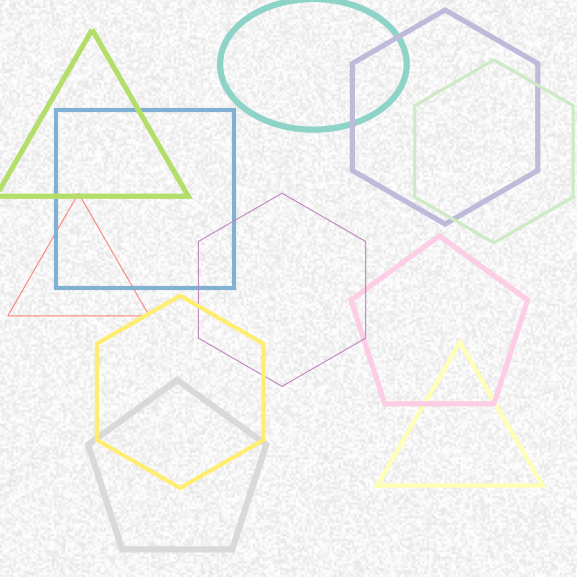[{"shape": "oval", "thickness": 3, "radius": 0.81, "center": [0.543, 0.888]}, {"shape": "triangle", "thickness": 2, "radius": 0.83, "center": [0.796, 0.241]}, {"shape": "hexagon", "thickness": 2.5, "radius": 0.93, "center": [0.771, 0.797]}, {"shape": "triangle", "thickness": 0.5, "radius": 0.71, "center": [0.136, 0.523]}, {"shape": "square", "thickness": 2, "radius": 0.77, "center": [0.251, 0.654]}, {"shape": "triangle", "thickness": 2.5, "radius": 0.96, "center": [0.16, 0.755]}, {"shape": "pentagon", "thickness": 2.5, "radius": 0.8, "center": [0.761, 0.43]}, {"shape": "pentagon", "thickness": 3, "radius": 0.81, "center": [0.307, 0.179]}, {"shape": "hexagon", "thickness": 0.5, "radius": 0.84, "center": [0.488, 0.497]}, {"shape": "hexagon", "thickness": 1.5, "radius": 0.79, "center": [0.855, 0.737]}, {"shape": "hexagon", "thickness": 2, "radius": 0.83, "center": [0.312, 0.321]}]